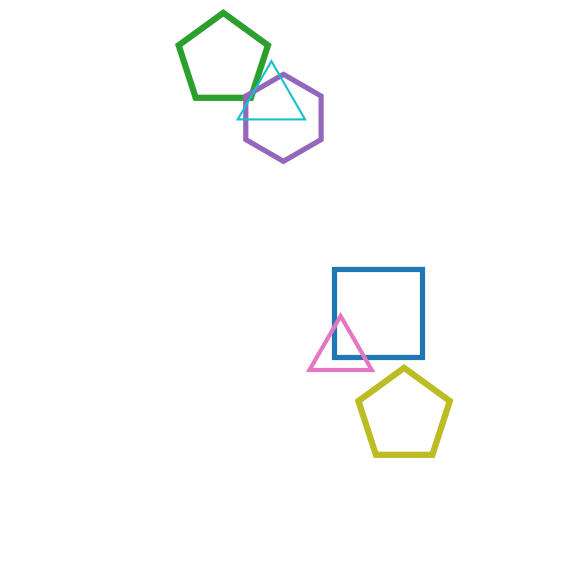[{"shape": "square", "thickness": 2.5, "radius": 0.38, "center": [0.654, 0.457]}, {"shape": "pentagon", "thickness": 3, "radius": 0.41, "center": [0.387, 0.896]}, {"shape": "hexagon", "thickness": 2.5, "radius": 0.38, "center": [0.491, 0.795]}, {"shape": "triangle", "thickness": 2, "radius": 0.31, "center": [0.59, 0.39]}, {"shape": "pentagon", "thickness": 3, "radius": 0.42, "center": [0.7, 0.279]}, {"shape": "triangle", "thickness": 1, "radius": 0.34, "center": [0.47, 0.826]}]